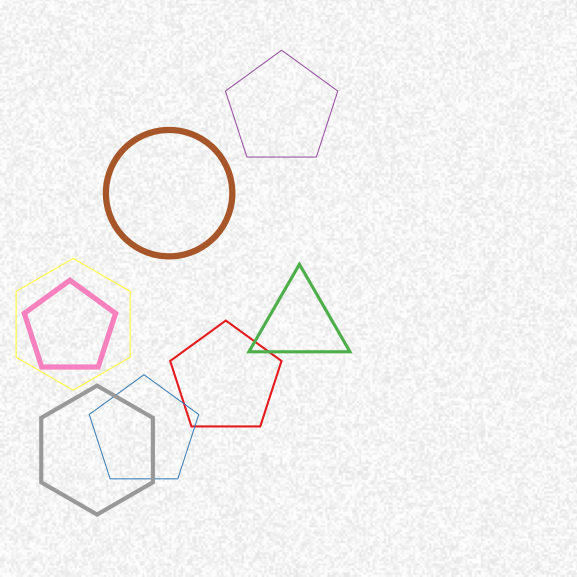[{"shape": "pentagon", "thickness": 1, "radius": 0.51, "center": [0.391, 0.343]}, {"shape": "pentagon", "thickness": 0.5, "radius": 0.5, "center": [0.249, 0.251]}, {"shape": "triangle", "thickness": 1.5, "radius": 0.51, "center": [0.519, 0.441]}, {"shape": "pentagon", "thickness": 0.5, "radius": 0.51, "center": [0.488, 0.81]}, {"shape": "hexagon", "thickness": 0.5, "radius": 0.57, "center": [0.127, 0.438]}, {"shape": "circle", "thickness": 3, "radius": 0.55, "center": [0.293, 0.665]}, {"shape": "pentagon", "thickness": 2.5, "radius": 0.42, "center": [0.121, 0.431]}, {"shape": "hexagon", "thickness": 2, "radius": 0.56, "center": [0.168, 0.22]}]